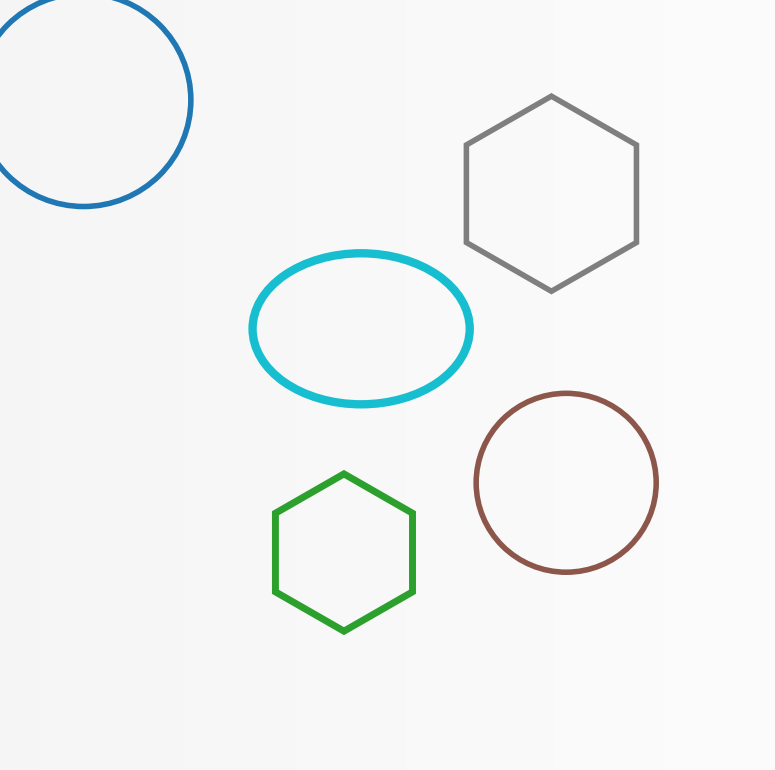[{"shape": "circle", "thickness": 2, "radius": 0.69, "center": [0.108, 0.87]}, {"shape": "hexagon", "thickness": 2.5, "radius": 0.51, "center": [0.444, 0.282]}, {"shape": "circle", "thickness": 2, "radius": 0.58, "center": [0.731, 0.373]}, {"shape": "hexagon", "thickness": 2, "radius": 0.63, "center": [0.712, 0.748]}, {"shape": "oval", "thickness": 3, "radius": 0.7, "center": [0.466, 0.573]}]